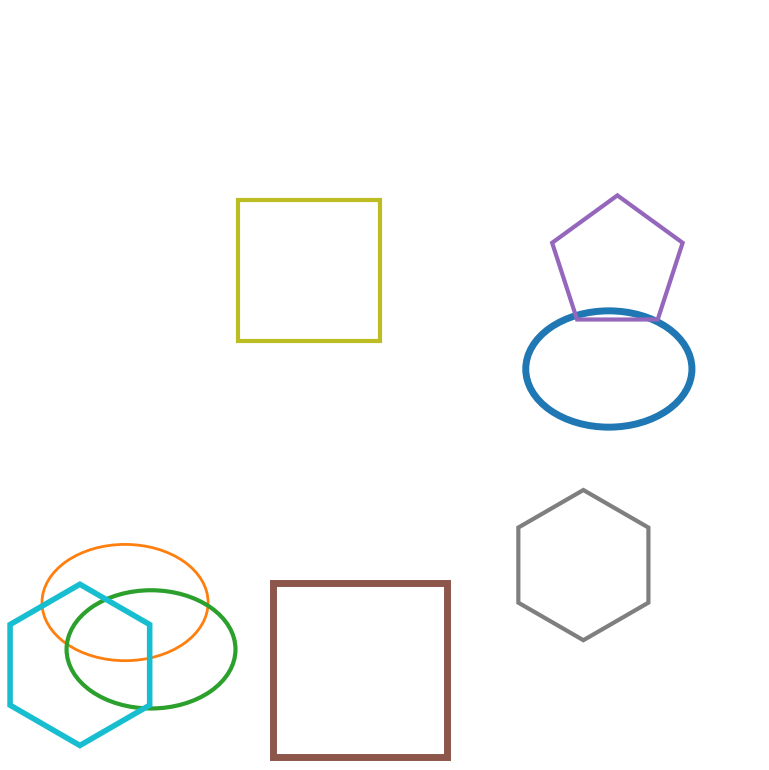[{"shape": "oval", "thickness": 2.5, "radius": 0.54, "center": [0.791, 0.521]}, {"shape": "oval", "thickness": 1, "radius": 0.54, "center": [0.162, 0.217]}, {"shape": "oval", "thickness": 1.5, "radius": 0.55, "center": [0.196, 0.157]}, {"shape": "pentagon", "thickness": 1.5, "radius": 0.45, "center": [0.802, 0.657]}, {"shape": "square", "thickness": 2.5, "radius": 0.56, "center": [0.468, 0.129]}, {"shape": "hexagon", "thickness": 1.5, "radius": 0.49, "center": [0.758, 0.266]}, {"shape": "square", "thickness": 1.5, "radius": 0.46, "center": [0.401, 0.649]}, {"shape": "hexagon", "thickness": 2, "radius": 0.52, "center": [0.104, 0.137]}]